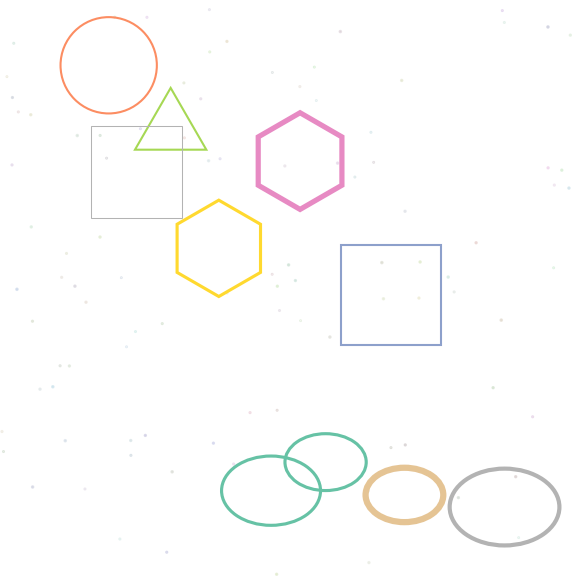[{"shape": "oval", "thickness": 1.5, "radius": 0.35, "center": [0.564, 0.199]}, {"shape": "oval", "thickness": 1.5, "radius": 0.43, "center": [0.469, 0.149]}, {"shape": "circle", "thickness": 1, "radius": 0.42, "center": [0.188, 0.886]}, {"shape": "square", "thickness": 1, "radius": 0.43, "center": [0.677, 0.489]}, {"shape": "hexagon", "thickness": 2.5, "radius": 0.42, "center": [0.52, 0.72]}, {"shape": "triangle", "thickness": 1, "radius": 0.36, "center": [0.296, 0.776]}, {"shape": "hexagon", "thickness": 1.5, "radius": 0.42, "center": [0.379, 0.569]}, {"shape": "oval", "thickness": 3, "radius": 0.34, "center": [0.7, 0.142]}, {"shape": "oval", "thickness": 2, "radius": 0.48, "center": [0.874, 0.121]}, {"shape": "square", "thickness": 0.5, "radius": 0.4, "center": [0.237, 0.701]}]